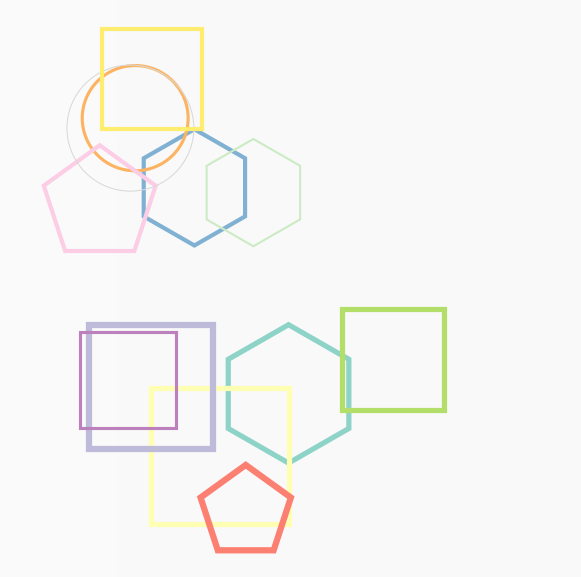[{"shape": "hexagon", "thickness": 2.5, "radius": 0.6, "center": [0.496, 0.317]}, {"shape": "square", "thickness": 2.5, "radius": 0.59, "center": [0.378, 0.209]}, {"shape": "square", "thickness": 3, "radius": 0.54, "center": [0.26, 0.329]}, {"shape": "pentagon", "thickness": 3, "radius": 0.41, "center": [0.423, 0.112]}, {"shape": "hexagon", "thickness": 2, "radius": 0.5, "center": [0.334, 0.675]}, {"shape": "circle", "thickness": 1.5, "radius": 0.46, "center": [0.233, 0.795]}, {"shape": "square", "thickness": 2.5, "radius": 0.44, "center": [0.676, 0.377]}, {"shape": "pentagon", "thickness": 2, "radius": 0.51, "center": [0.172, 0.646]}, {"shape": "circle", "thickness": 0.5, "radius": 0.55, "center": [0.224, 0.777]}, {"shape": "square", "thickness": 1.5, "radius": 0.41, "center": [0.22, 0.341]}, {"shape": "hexagon", "thickness": 1, "radius": 0.46, "center": [0.436, 0.666]}, {"shape": "square", "thickness": 2, "radius": 0.43, "center": [0.262, 0.862]}]